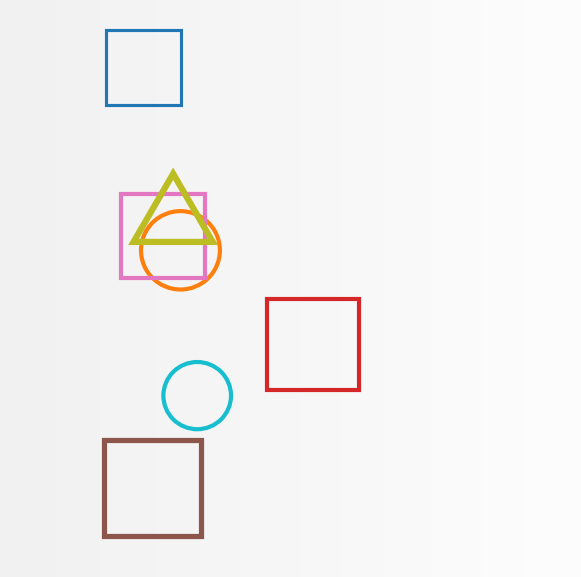[{"shape": "square", "thickness": 1.5, "radius": 0.32, "center": [0.247, 0.882]}, {"shape": "circle", "thickness": 2, "radius": 0.34, "center": [0.31, 0.566]}, {"shape": "square", "thickness": 2, "radius": 0.39, "center": [0.538, 0.403]}, {"shape": "square", "thickness": 2.5, "radius": 0.42, "center": [0.262, 0.154]}, {"shape": "square", "thickness": 2, "radius": 0.36, "center": [0.281, 0.591]}, {"shape": "triangle", "thickness": 3, "radius": 0.39, "center": [0.298, 0.62]}, {"shape": "circle", "thickness": 2, "radius": 0.29, "center": [0.339, 0.314]}]